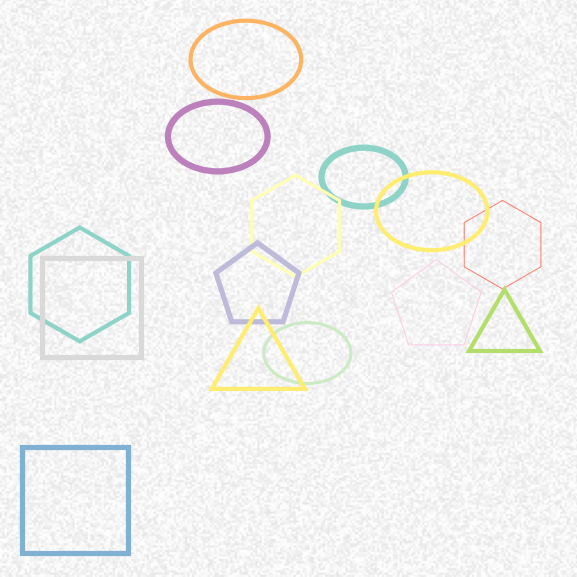[{"shape": "oval", "thickness": 3, "radius": 0.36, "center": [0.63, 0.692]}, {"shape": "hexagon", "thickness": 2, "radius": 0.49, "center": [0.138, 0.507]}, {"shape": "hexagon", "thickness": 1.5, "radius": 0.44, "center": [0.512, 0.608]}, {"shape": "pentagon", "thickness": 2.5, "radius": 0.38, "center": [0.446, 0.503]}, {"shape": "hexagon", "thickness": 0.5, "radius": 0.38, "center": [0.87, 0.575]}, {"shape": "square", "thickness": 2.5, "radius": 0.46, "center": [0.13, 0.133]}, {"shape": "oval", "thickness": 2, "radius": 0.48, "center": [0.426, 0.896]}, {"shape": "triangle", "thickness": 2, "radius": 0.35, "center": [0.874, 0.427]}, {"shape": "pentagon", "thickness": 0.5, "radius": 0.41, "center": [0.756, 0.468]}, {"shape": "square", "thickness": 2.5, "radius": 0.43, "center": [0.158, 0.467]}, {"shape": "oval", "thickness": 3, "radius": 0.43, "center": [0.377, 0.763]}, {"shape": "oval", "thickness": 1.5, "radius": 0.38, "center": [0.532, 0.388]}, {"shape": "oval", "thickness": 2, "radius": 0.48, "center": [0.748, 0.633]}, {"shape": "triangle", "thickness": 2, "radius": 0.47, "center": [0.447, 0.372]}]